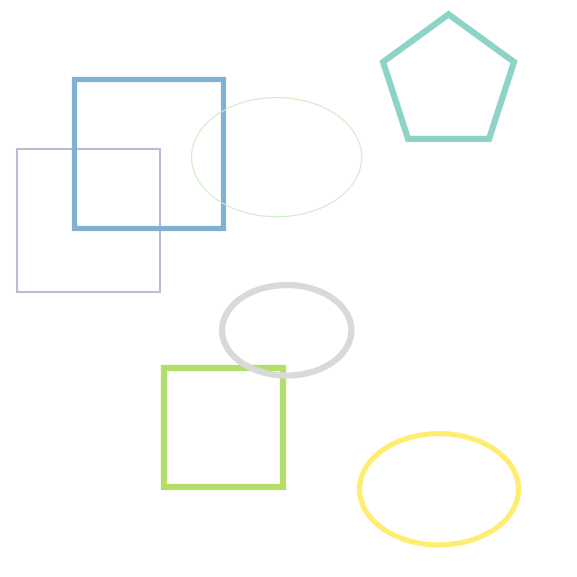[{"shape": "pentagon", "thickness": 3, "radius": 0.6, "center": [0.777, 0.855]}, {"shape": "square", "thickness": 1, "radius": 0.62, "center": [0.153, 0.618]}, {"shape": "square", "thickness": 2.5, "radius": 0.64, "center": [0.258, 0.733]}, {"shape": "square", "thickness": 3, "radius": 0.51, "center": [0.387, 0.259]}, {"shape": "oval", "thickness": 3, "radius": 0.56, "center": [0.496, 0.427]}, {"shape": "oval", "thickness": 0.5, "radius": 0.74, "center": [0.479, 0.727]}, {"shape": "oval", "thickness": 2.5, "radius": 0.69, "center": [0.76, 0.152]}]